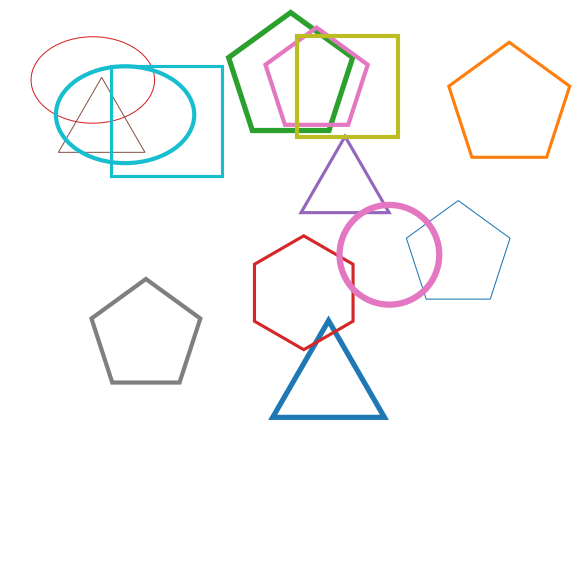[{"shape": "triangle", "thickness": 2.5, "radius": 0.56, "center": [0.569, 0.332]}, {"shape": "pentagon", "thickness": 0.5, "radius": 0.47, "center": [0.793, 0.557]}, {"shape": "pentagon", "thickness": 1.5, "radius": 0.55, "center": [0.882, 0.816]}, {"shape": "pentagon", "thickness": 2.5, "radius": 0.56, "center": [0.503, 0.864]}, {"shape": "oval", "thickness": 0.5, "radius": 0.53, "center": [0.161, 0.861]}, {"shape": "hexagon", "thickness": 1.5, "radius": 0.49, "center": [0.526, 0.492]}, {"shape": "triangle", "thickness": 1.5, "radius": 0.44, "center": [0.598, 0.675]}, {"shape": "triangle", "thickness": 0.5, "radius": 0.43, "center": [0.176, 0.779]}, {"shape": "circle", "thickness": 3, "radius": 0.43, "center": [0.674, 0.558]}, {"shape": "pentagon", "thickness": 2, "radius": 0.47, "center": [0.548, 0.858]}, {"shape": "pentagon", "thickness": 2, "radius": 0.5, "center": [0.253, 0.417]}, {"shape": "square", "thickness": 2, "radius": 0.44, "center": [0.601, 0.849]}, {"shape": "oval", "thickness": 2, "radius": 0.6, "center": [0.217, 0.801]}, {"shape": "square", "thickness": 1.5, "radius": 0.48, "center": [0.288, 0.79]}]